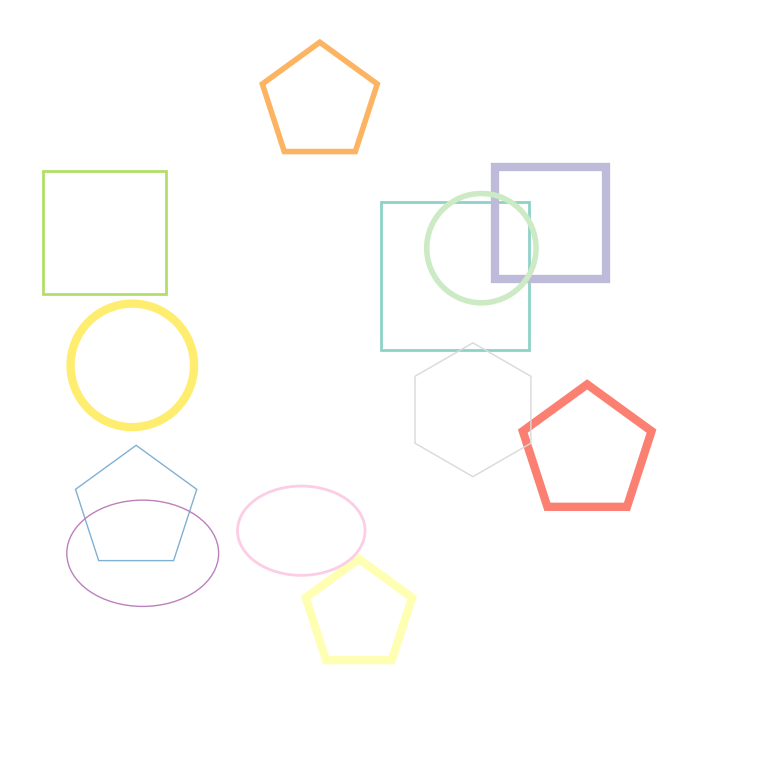[{"shape": "square", "thickness": 1, "radius": 0.48, "center": [0.591, 0.642]}, {"shape": "pentagon", "thickness": 3, "radius": 0.36, "center": [0.466, 0.201]}, {"shape": "square", "thickness": 3, "radius": 0.36, "center": [0.715, 0.71]}, {"shape": "pentagon", "thickness": 3, "radius": 0.44, "center": [0.763, 0.413]}, {"shape": "pentagon", "thickness": 0.5, "radius": 0.41, "center": [0.177, 0.339]}, {"shape": "pentagon", "thickness": 2, "radius": 0.39, "center": [0.415, 0.867]}, {"shape": "square", "thickness": 1, "radius": 0.4, "center": [0.136, 0.698]}, {"shape": "oval", "thickness": 1, "radius": 0.41, "center": [0.391, 0.311]}, {"shape": "hexagon", "thickness": 0.5, "radius": 0.43, "center": [0.614, 0.468]}, {"shape": "oval", "thickness": 0.5, "radius": 0.49, "center": [0.185, 0.281]}, {"shape": "circle", "thickness": 2, "radius": 0.35, "center": [0.625, 0.678]}, {"shape": "circle", "thickness": 3, "radius": 0.4, "center": [0.172, 0.525]}]